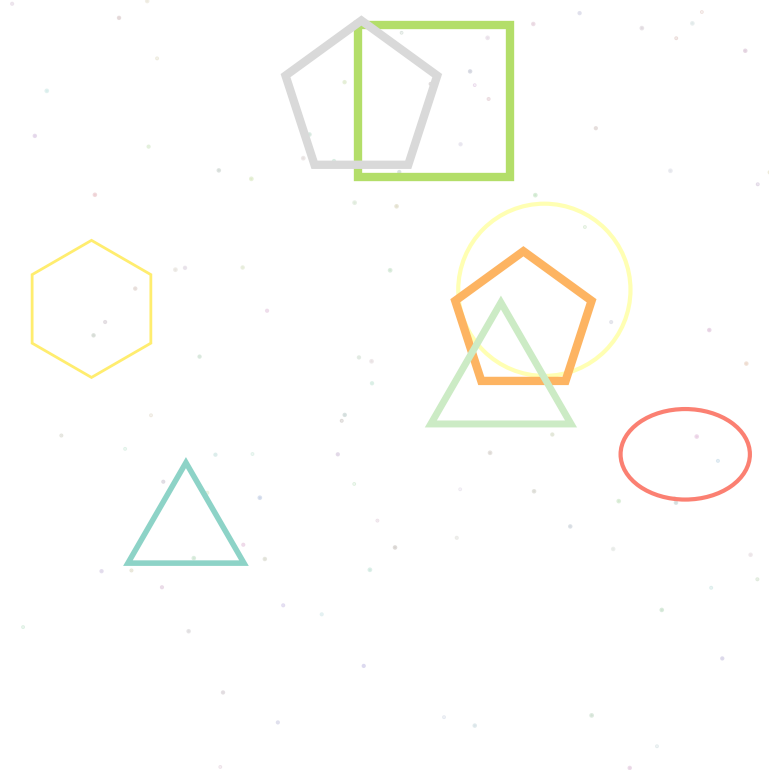[{"shape": "triangle", "thickness": 2, "radius": 0.44, "center": [0.241, 0.312]}, {"shape": "circle", "thickness": 1.5, "radius": 0.56, "center": [0.707, 0.624]}, {"shape": "oval", "thickness": 1.5, "radius": 0.42, "center": [0.89, 0.41]}, {"shape": "pentagon", "thickness": 3, "radius": 0.47, "center": [0.68, 0.581]}, {"shape": "square", "thickness": 3, "radius": 0.49, "center": [0.564, 0.869]}, {"shape": "pentagon", "thickness": 3, "radius": 0.52, "center": [0.469, 0.87]}, {"shape": "triangle", "thickness": 2.5, "radius": 0.53, "center": [0.651, 0.502]}, {"shape": "hexagon", "thickness": 1, "radius": 0.45, "center": [0.119, 0.599]}]